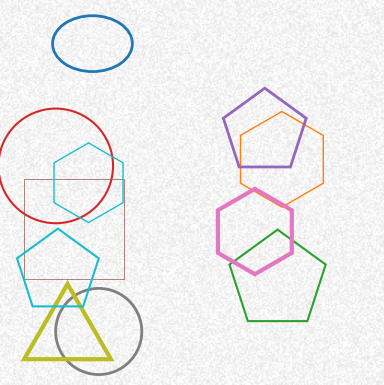[{"shape": "oval", "thickness": 2, "radius": 0.52, "center": [0.24, 0.887]}, {"shape": "hexagon", "thickness": 1, "radius": 0.62, "center": [0.732, 0.586]}, {"shape": "pentagon", "thickness": 1.5, "radius": 0.66, "center": [0.721, 0.272]}, {"shape": "circle", "thickness": 1.5, "radius": 0.74, "center": [0.145, 0.569]}, {"shape": "pentagon", "thickness": 2, "radius": 0.57, "center": [0.688, 0.658]}, {"shape": "square", "thickness": 0.5, "radius": 0.65, "center": [0.193, 0.406]}, {"shape": "hexagon", "thickness": 3, "radius": 0.55, "center": [0.662, 0.399]}, {"shape": "circle", "thickness": 2, "radius": 0.56, "center": [0.256, 0.139]}, {"shape": "triangle", "thickness": 3, "radius": 0.65, "center": [0.175, 0.132]}, {"shape": "hexagon", "thickness": 1, "radius": 0.52, "center": [0.23, 0.525]}, {"shape": "pentagon", "thickness": 1.5, "radius": 0.56, "center": [0.15, 0.295]}]